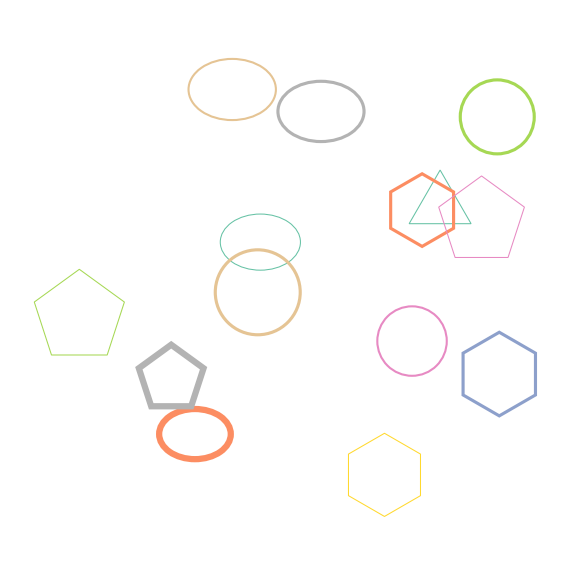[{"shape": "oval", "thickness": 0.5, "radius": 0.35, "center": [0.451, 0.58]}, {"shape": "triangle", "thickness": 0.5, "radius": 0.31, "center": [0.762, 0.643]}, {"shape": "oval", "thickness": 3, "radius": 0.31, "center": [0.338, 0.247]}, {"shape": "hexagon", "thickness": 1.5, "radius": 0.31, "center": [0.731, 0.635]}, {"shape": "hexagon", "thickness": 1.5, "radius": 0.36, "center": [0.865, 0.351]}, {"shape": "circle", "thickness": 1, "radius": 0.3, "center": [0.713, 0.409]}, {"shape": "pentagon", "thickness": 0.5, "radius": 0.39, "center": [0.834, 0.616]}, {"shape": "circle", "thickness": 1.5, "radius": 0.32, "center": [0.861, 0.797]}, {"shape": "pentagon", "thickness": 0.5, "radius": 0.41, "center": [0.137, 0.451]}, {"shape": "hexagon", "thickness": 0.5, "radius": 0.36, "center": [0.666, 0.177]}, {"shape": "oval", "thickness": 1, "radius": 0.38, "center": [0.402, 0.844]}, {"shape": "circle", "thickness": 1.5, "radius": 0.37, "center": [0.446, 0.493]}, {"shape": "oval", "thickness": 1.5, "radius": 0.37, "center": [0.556, 0.806]}, {"shape": "pentagon", "thickness": 3, "radius": 0.29, "center": [0.296, 0.343]}]